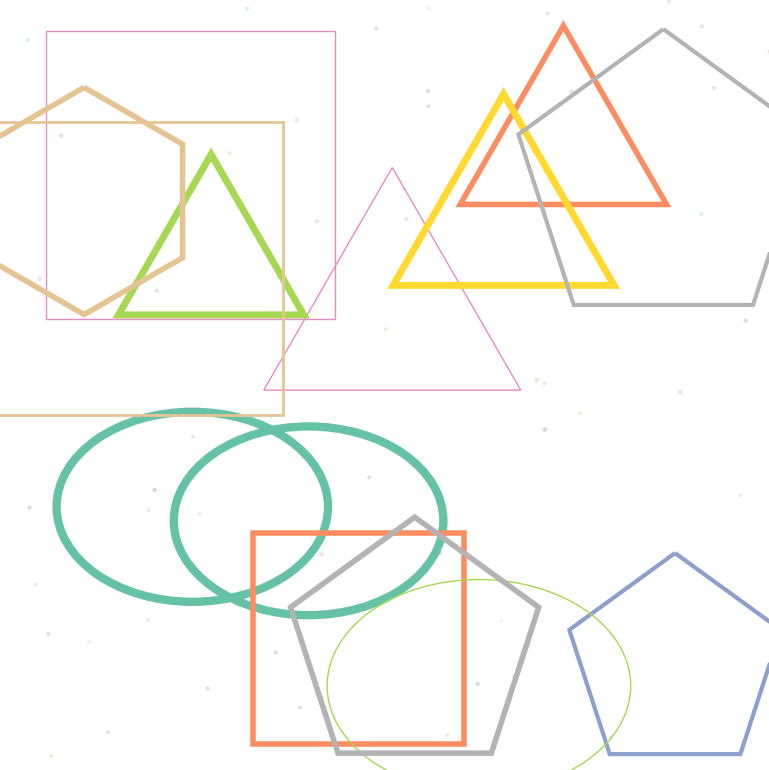[{"shape": "oval", "thickness": 3, "radius": 0.88, "center": [0.25, 0.342]}, {"shape": "oval", "thickness": 3, "radius": 0.88, "center": [0.401, 0.324]}, {"shape": "triangle", "thickness": 2, "radius": 0.77, "center": [0.732, 0.812]}, {"shape": "square", "thickness": 2, "radius": 0.68, "center": [0.466, 0.171]}, {"shape": "pentagon", "thickness": 1.5, "radius": 0.72, "center": [0.877, 0.137]}, {"shape": "square", "thickness": 0.5, "radius": 0.94, "center": [0.248, 0.773]}, {"shape": "triangle", "thickness": 0.5, "radius": 0.96, "center": [0.509, 0.59]}, {"shape": "triangle", "thickness": 2.5, "radius": 0.69, "center": [0.274, 0.661]}, {"shape": "oval", "thickness": 0.5, "radius": 0.99, "center": [0.622, 0.109]}, {"shape": "triangle", "thickness": 2.5, "radius": 0.83, "center": [0.654, 0.712]}, {"shape": "hexagon", "thickness": 2, "radius": 0.74, "center": [0.109, 0.739]}, {"shape": "square", "thickness": 1, "radius": 0.95, "center": [0.178, 0.651]}, {"shape": "pentagon", "thickness": 1.5, "radius": 0.99, "center": [0.862, 0.764]}, {"shape": "pentagon", "thickness": 2, "radius": 0.85, "center": [0.539, 0.159]}]